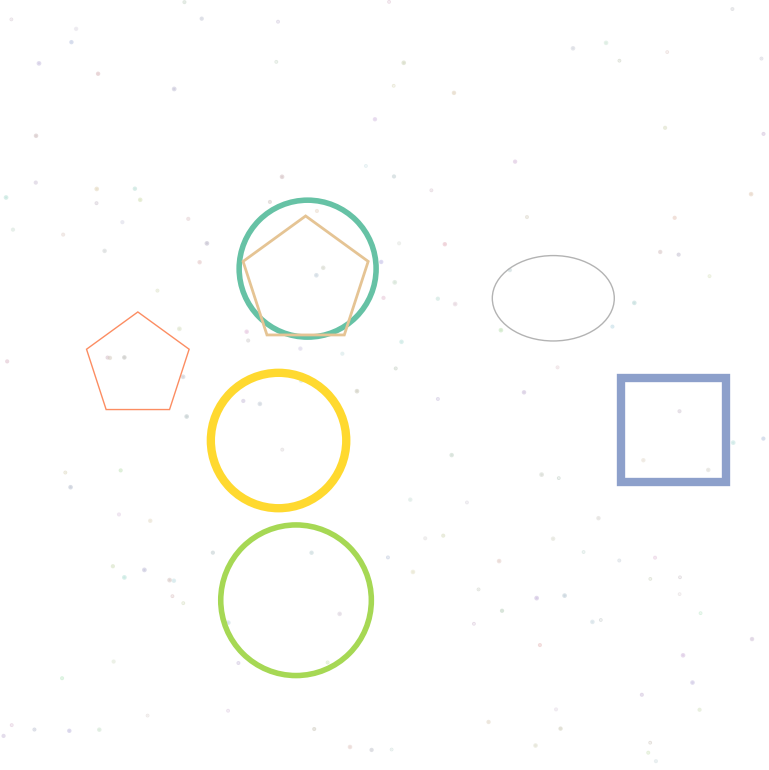[{"shape": "circle", "thickness": 2, "radius": 0.44, "center": [0.4, 0.651]}, {"shape": "pentagon", "thickness": 0.5, "radius": 0.35, "center": [0.179, 0.525]}, {"shape": "square", "thickness": 3, "radius": 0.34, "center": [0.875, 0.442]}, {"shape": "circle", "thickness": 2, "radius": 0.49, "center": [0.384, 0.22]}, {"shape": "circle", "thickness": 3, "radius": 0.44, "center": [0.362, 0.428]}, {"shape": "pentagon", "thickness": 1, "radius": 0.43, "center": [0.397, 0.634]}, {"shape": "oval", "thickness": 0.5, "radius": 0.4, "center": [0.719, 0.613]}]